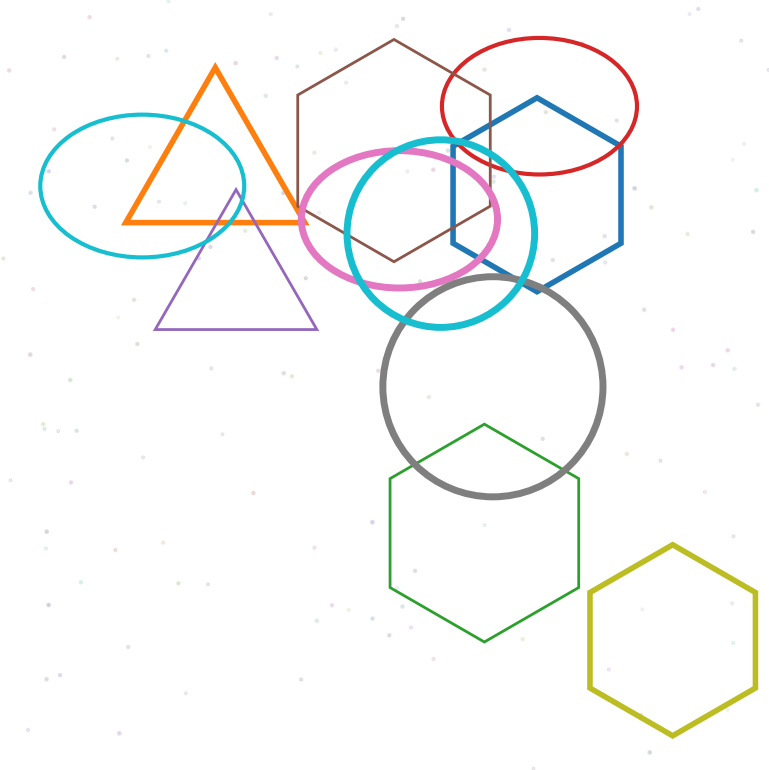[{"shape": "hexagon", "thickness": 2, "radius": 0.63, "center": [0.697, 0.747]}, {"shape": "triangle", "thickness": 2, "radius": 0.67, "center": [0.28, 0.778]}, {"shape": "hexagon", "thickness": 1, "radius": 0.71, "center": [0.629, 0.308]}, {"shape": "oval", "thickness": 1.5, "radius": 0.63, "center": [0.701, 0.862]}, {"shape": "triangle", "thickness": 1, "radius": 0.61, "center": [0.307, 0.633]}, {"shape": "hexagon", "thickness": 1, "radius": 0.72, "center": [0.512, 0.804]}, {"shape": "oval", "thickness": 2.5, "radius": 0.64, "center": [0.519, 0.715]}, {"shape": "circle", "thickness": 2.5, "radius": 0.71, "center": [0.64, 0.498]}, {"shape": "hexagon", "thickness": 2, "radius": 0.62, "center": [0.874, 0.168]}, {"shape": "oval", "thickness": 1.5, "radius": 0.66, "center": [0.185, 0.758]}, {"shape": "circle", "thickness": 2.5, "radius": 0.61, "center": [0.572, 0.697]}]